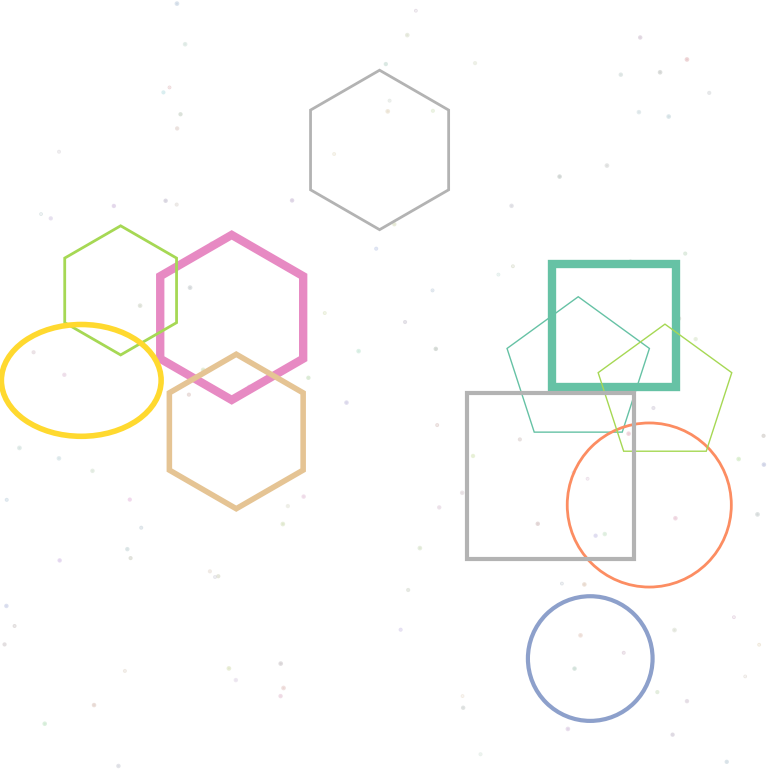[{"shape": "square", "thickness": 3, "radius": 0.4, "center": [0.798, 0.577]}, {"shape": "pentagon", "thickness": 0.5, "radius": 0.49, "center": [0.751, 0.517]}, {"shape": "circle", "thickness": 1, "radius": 0.53, "center": [0.843, 0.344]}, {"shape": "circle", "thickness": 1.5, "radius": 0.4, "center": [0.767, 0.145]}, {"shape": "hexagon", "thickness": 3, "radius": 0.54, "center": [0.301, 0.588]}, {"shape": "pentagon", "thickness": 0.5, "radius": 0.46, "center": [0.864, 0.488]}, {"shape": "hexagon", "thickness": 1, "radius": 0.42, "center": [0.157, 0.623]}, {"shape": "oval", "thickness": 2, "radius": 0.52, "center": [0.106, 0.506]}, {"shape": "hexagon", "thickness": 2, "radius": 0.5, "center": [0.307, 0.44]}, {"shape": "square", "thickness": 1.5, "radius": 0.54, "center": [0.715, 0.381]}, {"shape": "hexagon", "thickness": 1, "radius": 0.52, "center": [0.493, 0.805]}]